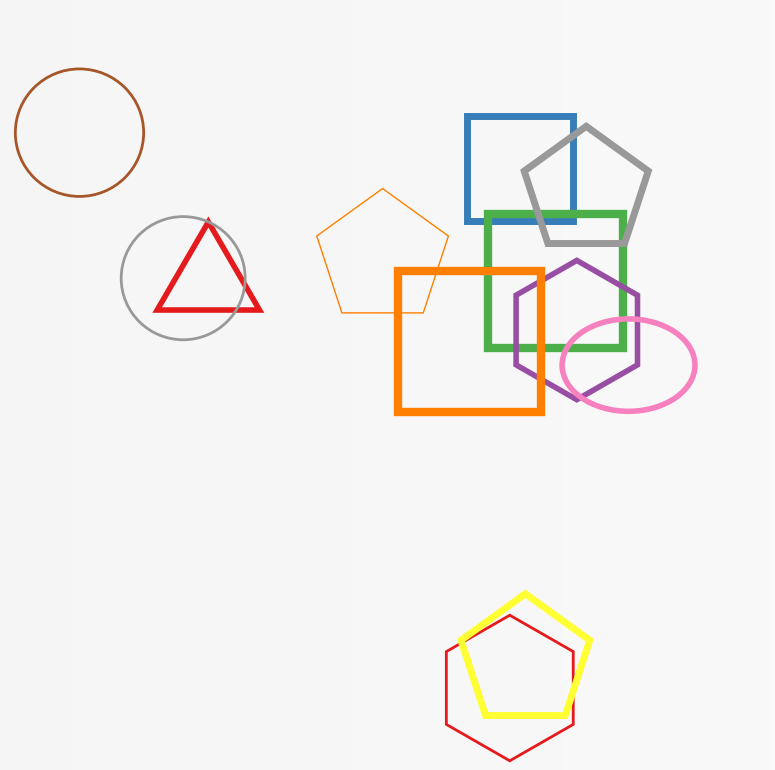[{"shape": "triangle", "thickness": 2, "radius": 0.38, "center": [0.269, 0.635]}, {"shape": "hexagon", "thickness": 1, "radius": 0.47, "center": [0.658, 0.106]}, {"shape": "square", "thickness": 2.5, "radius": 0.34, "center": [0.671, 0.781]}, {"shape": "square", "thickness": 3, "radius": 0.43, "center": [0.717, 0.636]}, {"shape": "hexagon", "thickness": 2, "radius": 0.45, "center": [0.744, 0.571]}, {"shape": "square", "thickness": 3, "radius": 0.46, "center": [0.606, 0.556]}, {"shape": "pentagon", "thickness": 0.5, "radius": 0.45, "center": [0.494, 0.666]}, {"shape": "pentagon", "thickness": 2.5, "radius": 0.44, "center": [0.678, 0.141]}, {"shape": "circle", "thickness": 1, "radius": 0.41, "center": [0.103, 0.828]}, {"shape": "oval", "thickness": 2, "radius": 0.43, "center": [0.811, 0.526]}, {"shape": "circle", "thickness": 1, "radius": 0.4, "center": [0.236, 0.639]}, {"shape": "pentagon", "thickness": 2.5, "radius": 0.42, "center": [0.756, 0.752]}]